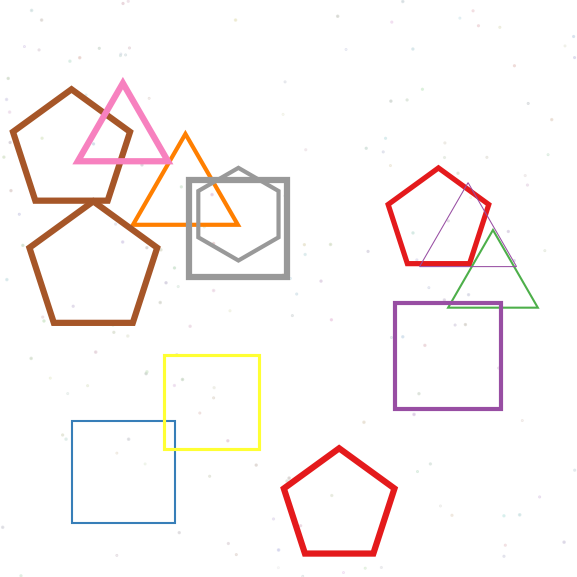[{"shape": "pentagon", "thickness": 2.5, "radius": 0.46, "center": [0.759, 0.617]}, {"shape": "pentagon", "thickness": 3, "radius": 0.5, "center": [0.587, 0.122]}, {"shape": "square", "thickness": 1, "radius": 0.44, "center": [0.214, 0.181]}, {"shape": "triangle", "thickness": 1, "radius": 0.45, "center": [0.854, 0.511]}, {"shape": "square", "thickness": 2, "radius": 0.46, "center": [0.776, 0.383]}, {"shape": "triangle", "thickness": 0.5, "radius": 0.48, "center": [0.811, 0.586]}, {"shape": "triangle", "thickness": 2, "radius": 0.52, "center": [0.321, 0.662]}, {"shape": "square", "thickness": 1.5, "radius": 0.41, "center": [0.366, 0.303]}, {"shape": "pentagon", "thickness": 3, "radius": 0.53, "center": [0.124, 0.738]}, {"shape": "pentagon", "thickness": 3, "radius": 0.58, "center": [0.162, 0.534]}, {"shape": "triangle", "thickness": 3, "radius": 0.45, "center": [0.213, 0.765]}, {"shape": "square", "thickness": 3, "radius": 0.42, "center": [0.412, 0.604]}, {"shape": "hexagon", "thickness": 2, "radius": 0.4, "center": [0.413, 0.628]}]